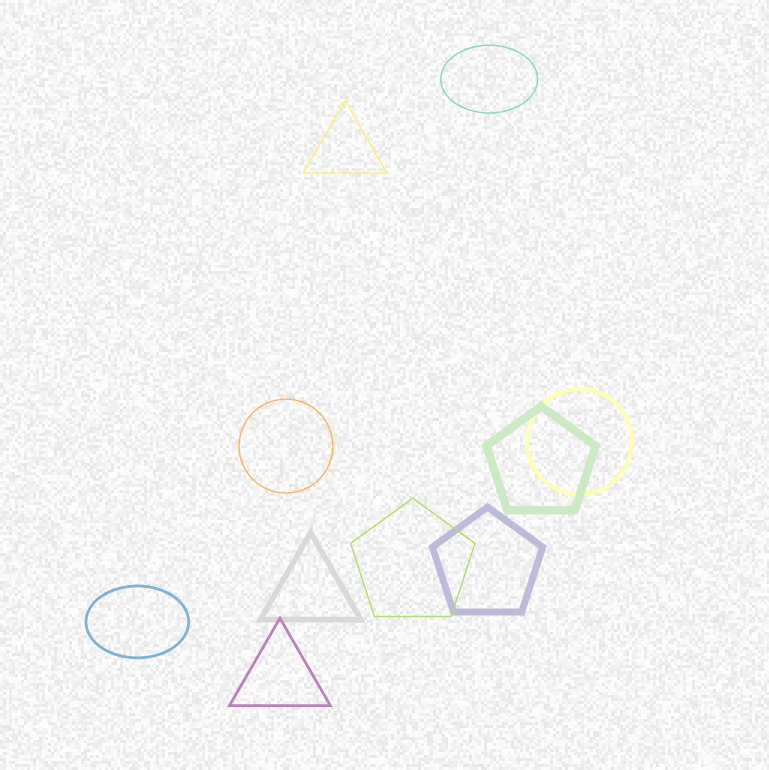[{"shape": "oval", "thickness": 0.5, "radius": 0.31, "center": [0.635, 0.897]}, {"shape": "circle", "thickness": 1.5, "radius": 0.34, "center": [0.753, 0.427]}, {"shape": "pentagon", "thickness": 2.5, "radius": 0.38, "center": [0.633, 0.266]}, {"shape": "oval", "thickness": 1, "radius": 0.33, "center": [0.178, 0.192]}, {"shape": "circle", "thickness": 0.5, "radius": 0.3, "center": [0.371, 0.421]}, {"shape": "pentagon", "thickness": 0.5, "radius": 0.42, "center": [0.536, 0.268]}, {"shape": "triangle", "thickness": 2, "radius": 0.38, "center": [0.403, 0.233]}, {"shape": "triangle", "thickness": 1, "radius": 0.38, "center": [0.364, 0.121]}, {"shape": "pentagon", "thickness": 3, "radius": 0.37, "center": [0.703, 0.398]}, {"shape": "triangle", "thickness": 0.5, "radius": 0.31, "center": [0.448, 0.807]}]